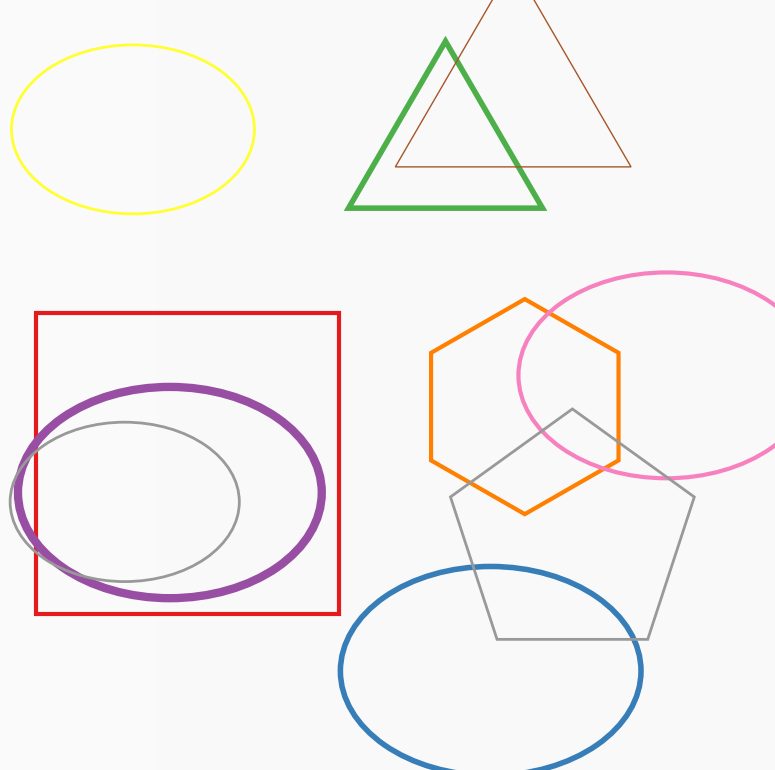[{"shape": "square", "thickness": 1.5, "radius": 0.98, "center": [0.242, 0.398]}, {"shape": "oval", "thickness": 2, "radius": 0.97, "center": [0.633, 0.129]}, {"shape": "triangle", "thickness": 2, "radius": 0.72, "center": [0.575, 0.802]}, {"shape": "oval", "thickness": 3, "radius": 0.98, "center": [0.219, 0.36]}, {"shape": "hexagon", "thickness": 1.5, "radius": 0.7, "center": [0.677, 0.472]}, {"shape": "oval", "thickness": 1, "radius": 0.78, "center": [0.172, 0.832]}, {"shape": "triangle", "thickness": 0.5, "radius": 0.88, "center": [0.662, 0.871]}, {"shape": "oval", "thickness": 1.5, "radius": 0.95, "center": [0.86, 0.513]}, {"shape": "oval", "thickness": 1, "radius": 0.74, "center": [0.161, 0.348]}, {"shape": "pentagon", "thickness": 1, "radius": 0.83, "center": [0.739, 0.303]}]